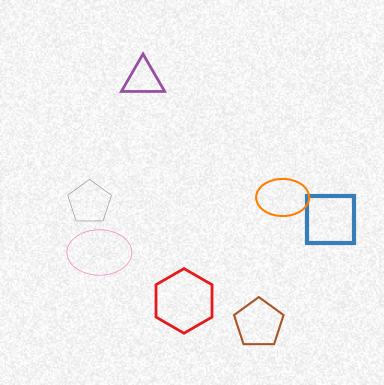[{"shape": "hexagon", "thickness": 2, "radius": 0.42, "center": [0.478, 0.218]}, {"shape": "square", "thickness": 3, "radius": 0.3, "center": [0.858, 0.431]}, {"shape": "triangle", "thickness": 2, "radius": 0.32, "center": [0.371, 0.795]}, {"shape": "oval", "thickness": 1.5, "radius": 0.34, "center": [0.734, 0.487]}, {"shape": "pentagon", "thickness": 1.5, "radius": 0.34, "center": [0.672, 0.161]}, {"shape": "oval", "thickness": 0.5, "radius": 0.42, "center": [0.258, 0.344]}, {"shape": "pentagon", "thickness": 0.5, "radius": 0.3, "center": [0.233, 0.474]}]